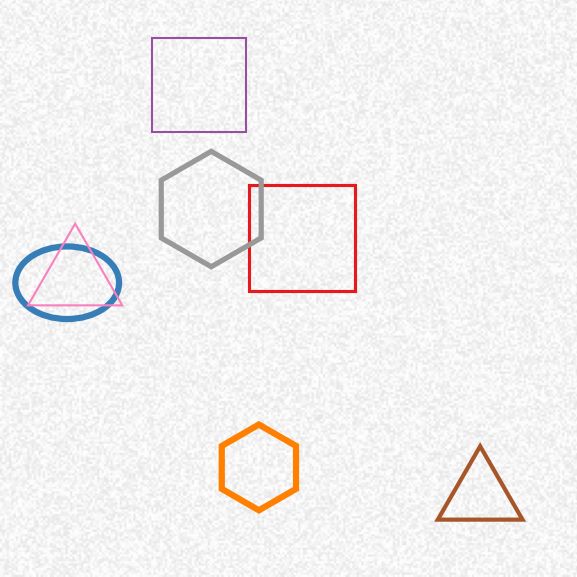[{"shape": "square", "thickness": 1.5, "radius": 0.46, "center": [0.524, 0.587]}, {"shape": "oval", "thickness": 3, "radius": 0.45, "center": [0.116, 0.51]}, {"shape": "square", "thickness": 1, "radius": 0.41, "center": [0.345, 0.852]}, {"shape": "hexagon", "thickness": 3, "radius": 0.37, "center": [0.448, 0.19]}, {"shape": "triangle", "thickness": 2, "radius": 0.42, "center": [0.831, 0.142]}, {"shape": "triangle", "thickness": 1, "radius": 0.47, "center": [0.13, 0.518]}, {"shape": "hexagon", "thickness": 2.5, "radius": 0.5, "center": [0.366, 0.637]}]